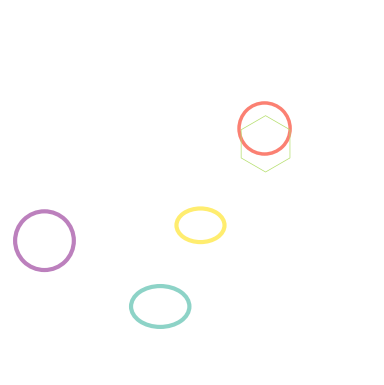[{"shape": "oval", "thickness": 3, "radius": 0.38, "center": [0.416, 0.204]}, {"shape": "circle", "thickness": 2.5, "radius": 0.33, "center": [0.687, 0.666]}, {"shape": "hexagon", "thickness": 0.5, "radius": 0.37, "center": [0.69, 0.626]}, {"shape": "circle", "thickness": 3, "radius": 0.38, "center": [0.116, 0.375]}, {"shape": "oval", "thickness": 3, "radius": 0.31, "center": [0.521, 0.415]}]